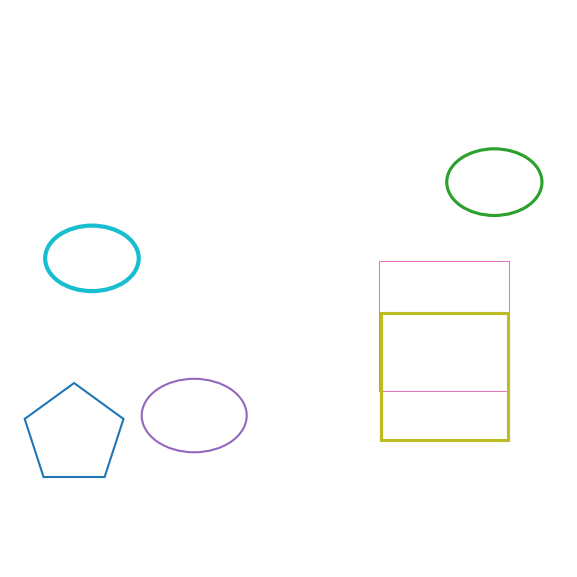[{"shape": "pentagon", "thickness": 1, "radius": 0.45, "center": [0.128, 0.246]}, {"shape": "oval", "thickness": 1.5, "radius": 0.41, "center": [0.856, 0.684]}, {"shape": "oval", "thickness": 1, "radius": 0.45, "center": [0.336, 0.28]}, {"shape": "square", "thickness": 0.5, "radius": 0.56, "center": [0.77, 0.434]}, {"shape": "square", "thickness": 1.5, "radius": 0.55, "center": [0.769, 0.347]}, {"shape": "oval", "thickness": 2, "radius": 0.41, "center": [0.159, 0.552]}]